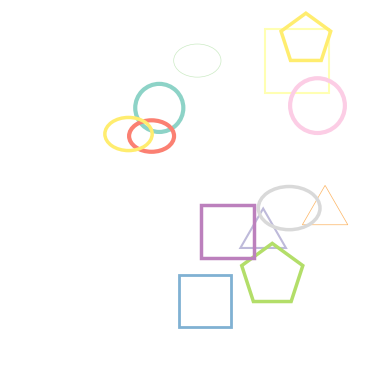[{"shape": "circle", "thickness": 3, "radius": 0.31, "center": [0.414, 0.72]}, {"shape": "square", "thickness": 1.5, "radius": 0.42, "center": [0.771, 0.84]}, {"shape": "triangle", "thickness": 1.5, "radius": 0.34, "center": [0.684, 0.39]}, {"shape": "oval", "thickness": 3, "radius": 0.29, "center": [0.394, 0.647]}, {"shape": "square", "thickness": 2, "radius": 0.34, "center": [0.533, 0.218]}, {"shape": "triangle", "thickness": 0.5, "radius": 0.34, "center": [0.844, 0.45]}, {"shape": "pentagon", "thickness": 2.5, "radius": 0.42, "center": [0.707, 0.284]}, {"shape": "circle", "thickness": 3, "radius": 0.36, "center": [0.825, 0.726]}, {"shape": "oval", "thickness": 2.5, "radius": 0.4, "center": [0.751, 0.459]}, {"shape": "square", "thickness": 2.5, "radius": 0.34, "center": [0.59, 0.399]}, {"shape": "oval", "thickness": 0.5, "radius": 0.31, "center": [0.513, 0.843]}, {"shape": "oval", "thickness": 2.5, "radius": 0.31, "center": [0.334, 0.652]}, {"shape": "pentagon", "thickness": 2.5, "radius": 0.34, "center": [0.795, 0.898]}]